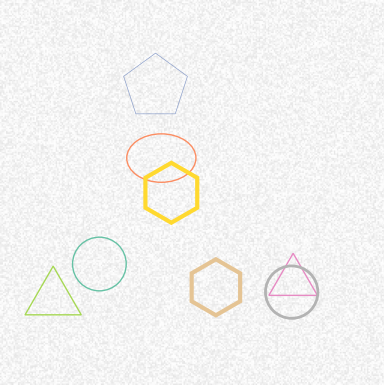[{"shape": "circle", "thickness": 1, "radius": 0.35, "center": [0.258, 0.314]}, {"shape": "oval", "thickness": 1, "radius": 0.45, "center": [0.419, 0.589]}, {"shape": "pentagon", "thickness": 0.5, "radius": 0.44, "center": [0.404, 0.775]}, {"shape": "triangle", "thickness": 1, "radius": 0.36, "center": [0.761, 0.269]}, {"shape": "triangle", "thickness": 1, "radius": 0.42, "center": [0.138, 0.224]}, {"shape": "hexagon", "thickness": 3, "radius": 0.39, "center": [0.445, 0.499]}, {"shape": "hexagon", "thickness": 3, "radius": 0.36, "center": [0.561, 0.254]}, {"shape": "circle", "thickness": 2, "radius": 0.34, "center": [0.758, 0.241]}]